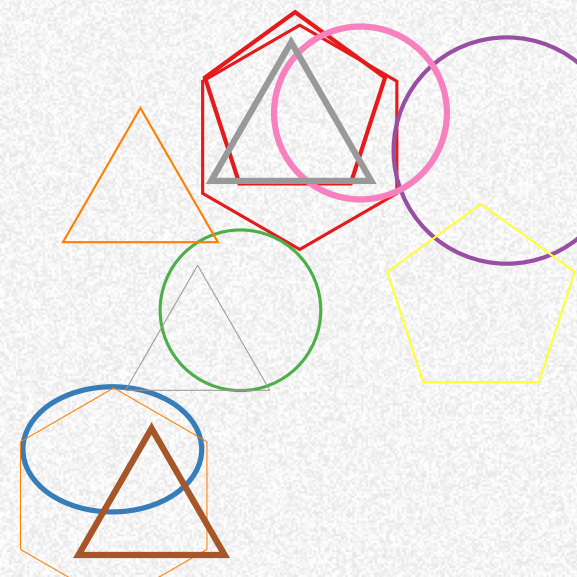[{"shape": "hexagon", "thickness": 1.5, "radius": 0.97, "center": [0.519, 0.761]}, {"shape": "pentagon", "thickness": 2, "radius": 0.82, "center": [0.511, 0.814]}, {"shape": "oval", "thickness": 2.5, "radius": 0.77, "center": [0.194, 0.221]}, {"shape": "circle", "thickness": 1.5, "radius": 0.7, "center": [0.416, 0.462]}, {"shape": "circle", "thickness": 2, "radius": 0.98, "center": [0.877, 0.738]}, {"shape": "hexagon", "thickness": 0.5, "radius": 0.93, "center": [0.197, 0.141]}, {"shape": "triangle", "thickness": 1, "radius": 0.77, "center": [0.243, 0.657]}, {"shape": "pentagon", "thickness": 1, "radius": 0.85, "center": [0.833, 0.476]}, {"shape": "triangle", "thickness": 3, "radius": 0.73, "center": [0.262, 0.111]}, {"shape": "circle", "thickness": 3, "radius": 0.75, "center": [0.624, 0.804]}, {"shape": "triangle", "thickness": 3, "radius": 0.8, "center": [0.504, 0.766]}, {"shape": "triangle", "thickness": 0.5, "radius": 0.72, "center": [0.342, 0.395]}]